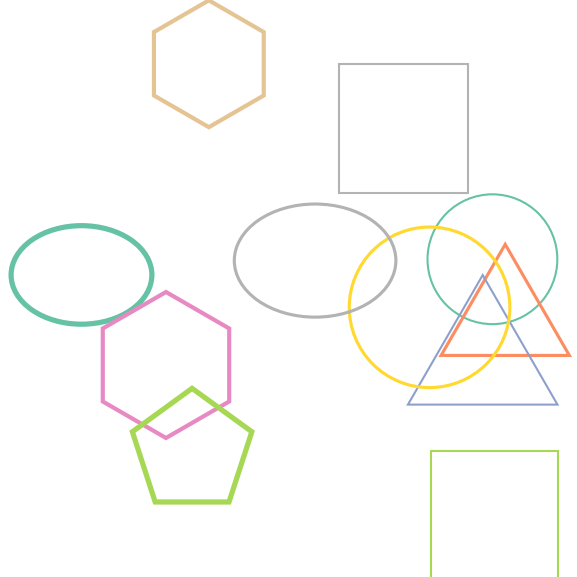[{"shape": "oval", "thickness": 2.5, "radius": 0.61, "center": [0.141, 0.523]}, {"shape": "circle", "thickness": 1, "radius": 0.56, "center": [0.853, 0.55]}, {"shape": "triangle", "thickness": 1.5, "radius": 0.64, "center": [0.875, 0.448]}, {"shape": "triangle", "thickness": 1, "radius": 0.75, "center": [0.836, 0.373]}, {"shape": "hexagon", "thickness": 2, "radius": 0.63, "center": [0.287, 0.367]}, {"shape": "pentagon", "thickness": 2.5, "radius": 0.54, "center": [0.333, 0.218]}, {"shape": "square", "thickness": 1, "radius": 0.55, "center": [0.857, 0.108]}, {"shape": "circle", "thickness": 1.5, "radius": 0.7, "center": [0.744, 0.467]}, {"shape": "hexagon", "thickness": 2, "radius": 0.55, "center": [0.362, 0.889]}, {"shape": "square", "thickness": 1, "radius": 0.56, "center": [0.698, 0.776]}, {"shape": "oval", "thickness": 1.5, "radius": 0.7, "center": [0.546, 0.548]}]